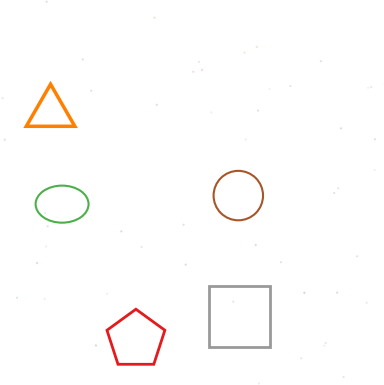[{"shape": "pentagon", "thickness": 2, "radius": 0.4, "center": [0.353, 0.118]}, {"shape": "oval", "thickness": 1.5, "radius": 0.34, "center": [0.161, 0.47]}, {"shape": "triangle", "thickness": 2.5, "radius": 0.36, "center": [0.131, 0.708]}, {"shape": "circle", "thickness": 1.5, "radius": 0.32, "center": [0.619, 0.492]}, {"shape": "square", "thickness": 2, "radius": 0.39, "center": [0.622, 0.178]}]